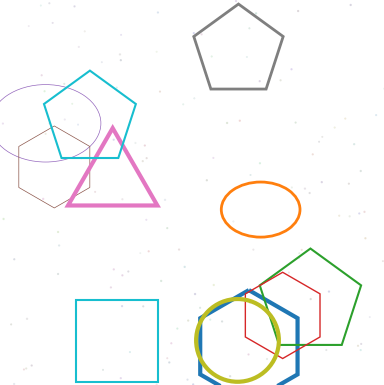[{"shape": "hexagon", "thickness": 3, "radius": 0.73, "center": [0.646, 0.101]}, {"shape": "oval", "thickness": 2, "radius": 0.51, "center": [0.677, 0.456]}, {"shape": "pentagon", "thickness": 1.5, "radius": 0.69, "center": [0.806, 0.216]}, {"shape": "hexagon", "thickness": 1, "radius": 0.56, "center": [0.734, 0.181]}, {"shape": "oval", "thickness": 0.5, "radius": 0.72, "center": [0.118, 0.68]}, {"shape": "hexagon", "thickness": 0.5, "radius": 0.53, "center": [0.141, 0.566]}, {"shape": "triangle", "thickness": 3, "radius": 0.67, "center": [0.293, 0.533]}, {"shape": "pentagon", "thickness": 2, "radius": 0.61, "center": [0.619, 0.867]}, {"shape": "circle", "thickness": 3, "radius": 0.54, "center": [0.617, 0.116]}, {"shape": "square", "thickness": 1.5, "radius": 0.53, "center": [0.305, 0.113]}, {"shape": "pentagon", "thickness": 1.5, "radius": 0.63, "center": [0.234, 0.691]}]